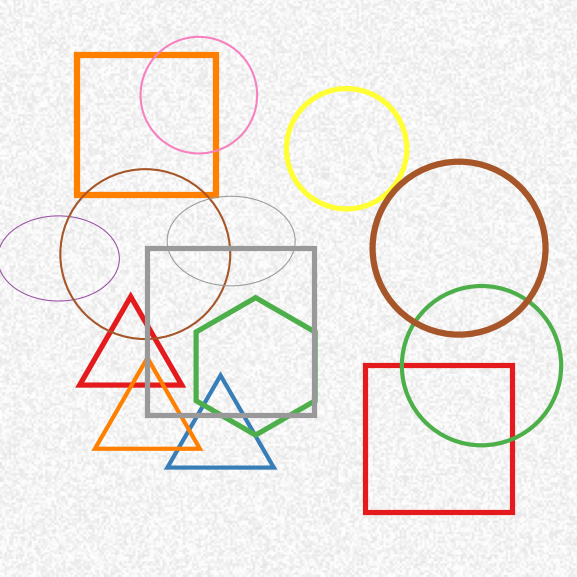[{"shape": "square", "thickness": 2.5, "radius": 0.64, "center": [0.76, 0.24]}, {"shape": "triangle", "thickness": 2.5, "radius": 0.51, "center": [0.226, 0.383]}, {"shape": "triangle", "thickness": 2, "radius": 0.53, "center": [0.382, 0.243]}, {"shape": "circle", "thickness": 2, "radius": 0.69, "center": [0.834, 0.366]}, {"shape": "hexagon", "thickness": 2.5, "radius": 0.59, "center": [0.443, 0.365]}, {"shape": "oval", "thickness": 0.5, "radius": 0.53, "center": [0.101, 0.552]}, {"shape": "triangle", "thickness": 2, "radius": 0.52, "center": [0.255, 0.275]}, {"shape": "square", "thickness": 3, "radius": 0.6, "center": [0.254, 0.783]}, {"shape": "circle", "thickness": 2.5, "radius": 0.52, "center": [0.6, 0.742]}, {"shape": "circle", "thickness": 1, "radius": 0.74, "center": [0.252, 0.559]}, {"shape": "circle", "thickness": 3, "radius": 0.75, "center": [0.795, 0.569]}, {"shape": "circle", "thickness": 1, "radius": 0.5, "center": [0.344, 0.834]}, {"shape": "square", "thickness": 2.5, "radius": 0.72, "center": [0.399, 0.425]}, {"shape": "oval", "thickness": 0.5, "radius": 0.55, "center": [0.4, 0.582]}]